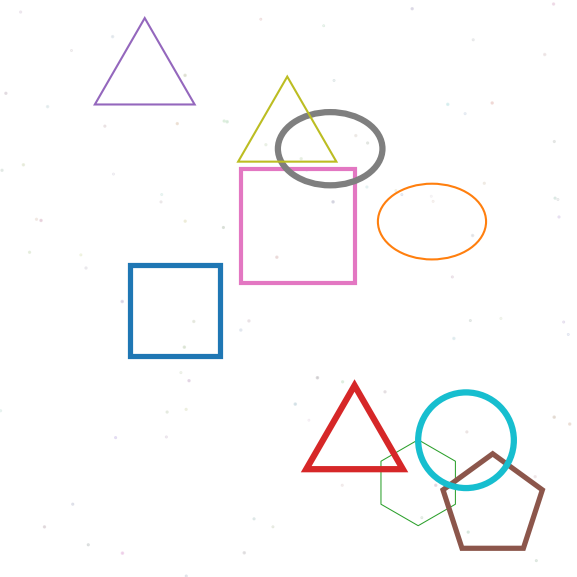[{"shape": "square", "thickness": 2.5, "radius": 0.39, "center": [0.303, 0.461]}, {"shape": "oval", "thickness": 1, "radius": 0.47, "center": [0.748, 0.615]}, {"shape": "hexagon", "thickness": 0.5, "radius": 0.37, "center": [0.724, 0.163]}, {"shape": "triangle", "thickness": 3, "radius": 0.48, "center": [0.614, 0.235]}, {"shape": "triangle", "thickness": 1, "radius": 0.5, "center": [0.251, 0.868]}, {"shape": "pentagon", "thickness": 2.5, "radius": 0.45, "center": [0.853, 0.123]}, {"shape": "square", "thickness": 2, "radius": 0.49, "center": [0.516, 0.608]}, {"shape": "oval", "thickness": 3, "radius": 0.45, "center": [0.572, 0.742]}, {"shape": "triangle", "thickness": 1, "radius": 0.49, "center": [0.497, 0.768]}, {"shape": "circle", "thickness": 3, "radius": 0.41, "center": [0.807, 0.237]}]